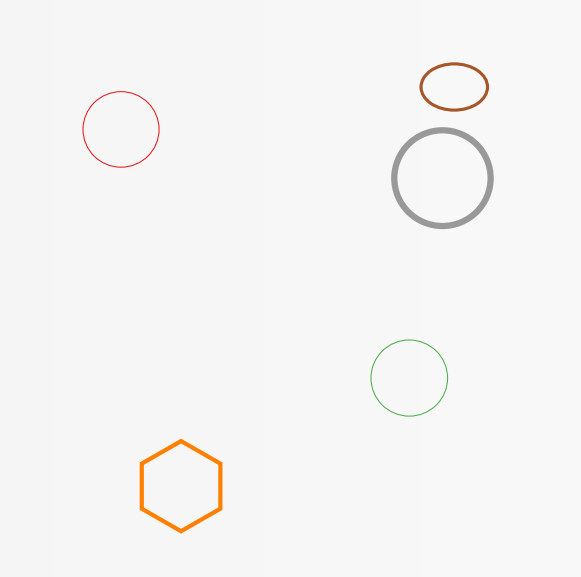[{"shape": "circle", "thickness": 0.5, "radius": 0.33, "center": [0.208, 0.775]}, {"shape": "circle", "thickness": 0.5, "radius": 0.33, "center": [0.704, 0.345]}, {"shape": "hexagon", "thickness": 2, "radius": 0.39, "center": [0.312, 0.157]}, {"shape": "oval", "thickness": 1.5, "radius": 0.29, "center": [0.782, 0.848]}, {"shape": "circle", "thickness": 3, "radius": 0.41, "center": [0.761, 0.691]}]